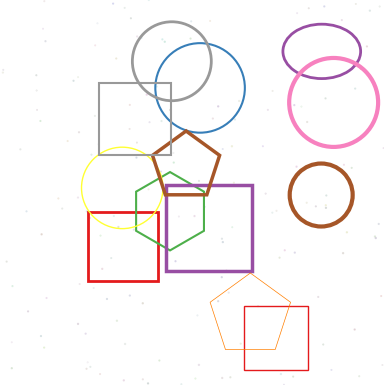[{"shape": "square", "thickness": 1, "radius": 0.42, "center": [0.717, 0.123]}, {"shape": "square", "thickness": 2, "radius": 0.45, "center": [0.319, 0.36]}, {"shape": "circle", "thickness": 1.5, "radius": 0.58, "center": [0.52, 0.772]}, {"shape": "hexagon", "thickness": 1.5, "radius": 0.51, "center": [0.442, 0.451]}, {"shape": "square", "thickness": 2.5, "radius": 0.56, "center": [0.542, 0.408]}, {"shape": "oval", "thickness": 2, "radius": 0.5, "center": [0.836, 0.867]}, {"shape": "pentagon", "thickness": 0.5, "radius": 0.55, "center": [0.65, 0.181]}, {"shape": "circle", "thickness": 1, "radius": 0.53, "center": [0.318, 0.512]}, {"shape": "pentagon", "thickness": 2.5, "radius": 0.46, "center": [0.483, 0.568]}, {"shape": "circle", "thickness": 3, "radius": 0.41, "center": [0.834, 0.493]}, {"shape": "circle", "thickness": 3, "radius": 0.58, "center": [0.867, 0.734]}, {"shape": "circle", "thickness": 2, "radius": 0.51, "center": [0.446, 0.841]}, {"shape": "square", "thickness": 1.5, "radius": 0.47, "center": [0.351, 0.69]}]